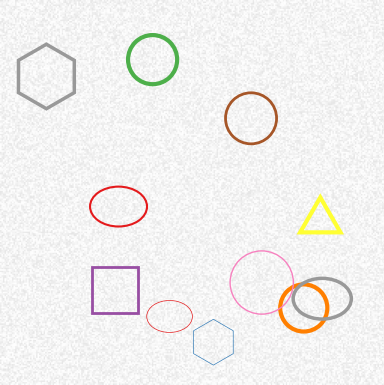[{"shape": "oval", "thickness": 1.5, "radius": 0.37, "center": [0.308, 0.463]}, {"shape": "oval", "thickness": 0.5, "radius": 0.3, "center": [0.44, 0.178]}, {"shape": "hexagon", "thickness": 0.5, "radius": 0.3, "center": [0.554, 0.111]}, {"shape": "circle", "thickness": 3, "radius": 0.32, "center": [0.396, 0.845]}, {"shape": "square", "thickness": 2, "radius": 0.3, "center": [0.298, 0.247]}, {"shape": "circle", "thickness": 3, "radius": 0.31, "center": [0.789, 0.2]}, {"shape": "triangle", "thickness": 3, "radius": 0.3, "center": [0.832, 0.427]}, {"shape": "circle", "thickness": 2, "radius": 0.33, "center": [0.652, 0.693]}, {"shape": "circle", "thickness": 1, "radius": 0.41, "center": [0.68, 0.266]}, {"shape": "oval", "thickness": 2.5, "radius": 0.38, "center": [0.837, 0.224]}, {"shape": "hexagon", "thickness": 2.5, "radius": 0.42, "center": [0.12, 0.801]}]